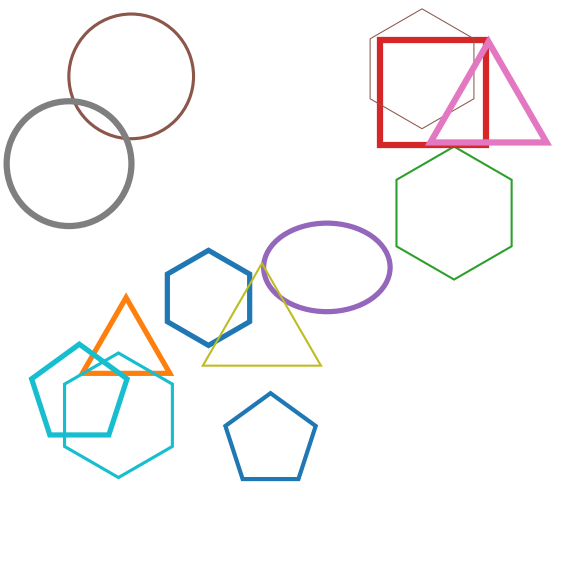[{"shape": "hexagon", "thickness": 2.5, "radius": 0.41, "center": [0.361, 0.483]}, {"shape": "pentagon", "thickness": 2, "radius": 0.41, "center": [0.468, 0.236]}, {"shape": "triangle", "thickness": 2.5, "radius": 0.44, "center": [0.218, 0.396]}, {"shape": "hexagon", "thickness": 1, "radius": 0.58, "center": [0.786, 0.63]}, {"shape": "square", "thickness": 3, "radius": 0.46, "center": [0.749, 0.839]}, {"shape": "oval", "thickness": 2.5, "radius": 0.55, "center": [0.566, 0.536]}, {"shape": "circle", "thickness": 1.5, "radius": 0.54, "center": [0.227, 0.867]}, {"shape": "hexagon", "thickness": 0.5, "radius": 0.52, "center": [0.731, 0.88]}, {"shape": "triangle", "thickness": 3, "radius": 0.58, "center": [0.846, 0.811]}, {"shape": "circle", "thickness": 3, "radius": 0.54, "center": [0.12, 0.716]}, {"shape": "triangle", "thickness": 1, "radius": 0.59, "center": [0.453, 0.425]}, {"shape": "hexagon", "thickness": 1.5, "radius": 0.54, "center": [0.205, 0.28]}, {"shape": "pentagon", "thickness": 2.5, "radius": 0.43, "center": [0.137, 0.316]}]